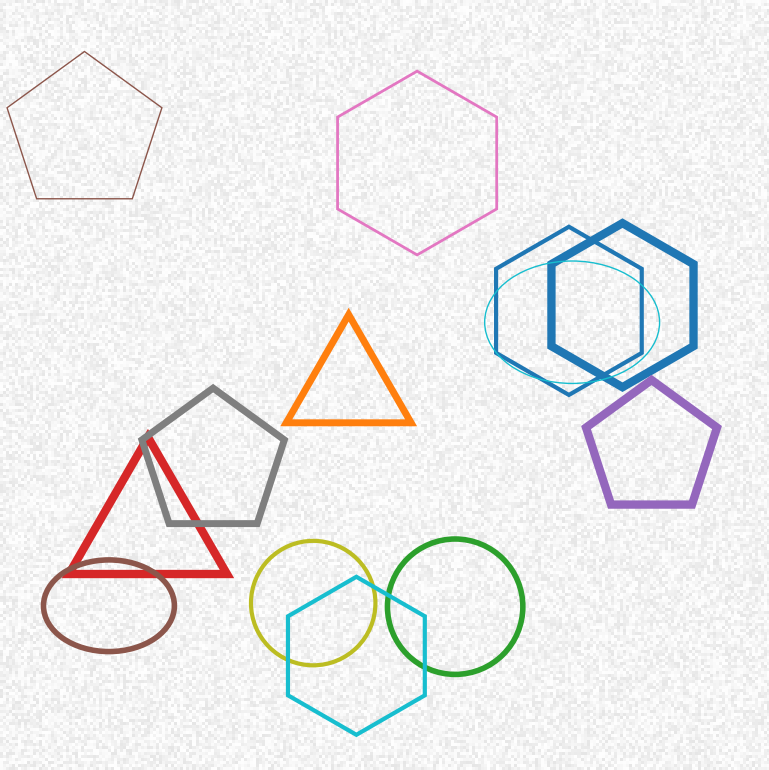[{"shape": "hexagon", "thickness": 3, "radius": 0.53, "center": [0.808, 0.604]}, {"shape": "hexagon", "thickness": 1.5, "radius": 0.55, "center": [0.739, 0.596]}, {"shape": "triangle", "thickness": 2.5, "radius": 0.47, "center": [0.453, 0.498]}, {"shape": "circle", "thickness": 2, "radius": 0.44, "center": [0.591, 0.212]}, {"shape": "triangle", "thickness": 3, "radius": 0.59, "center": [0.192, 0.314]}, {"shape": "pentagon", "thickness": 3, "radius": 0.45, "center": [0.846, 0.417]}, {"shape": "oval", "thickness": 2, "radius": 0.43, "center": [0.142, 0.213]}, {"shape": "pentagon", "thickness": 0.5, "radius": 0.53, "center": [0.11, 0.827]}, {"shape": "hexagon", "thickness": 1, "radius": 0.6, "center": [0.542, 0.788]}, {"shape": "pentagon", "thickness": 2.5, "radius": 0.49, "center": [0.277, 0.399]}, {"shape": "circle", "thickness": 1.5, "radius": 0.4, "center": [0.407, 0.217]}, {"shape": "oval", "thickness": 0.5, "radius": 0.57, "center": [0.743, 0.582]}, {"shape": "hexagon", "thickness": 1.5, "radius": 0.51, "center": [0.463, 0.148]}]